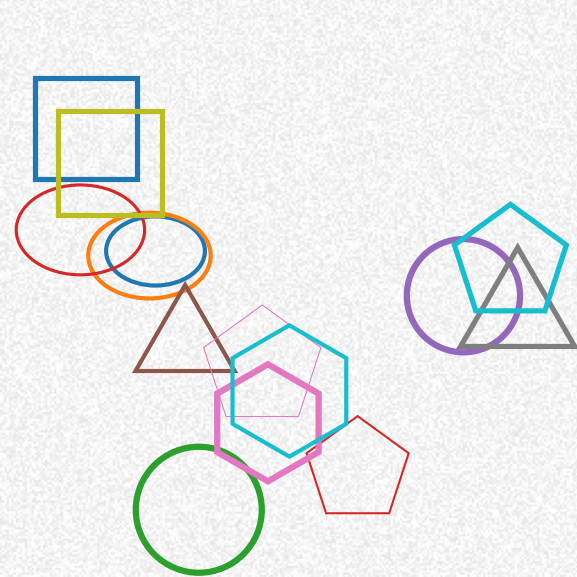[{"shape": "square", "thickness": 2.5, "radius": 0.44, "center": [0.149, 0.777]}, {"shape": "oval", "thickness": 2, "radius": 0.43, "center": [0.269, 0.565]}, {"shape": "oval", "thickness": 2, "radius": 0.53, "center": [0.259, 0.557]}, {"shape": "circle", "thickness": 3, "radius": 0.55, "center": [0.344, 0.116]}, {"shape": "oval", "thickness": 1.5, "radius": 0.56, "center": [0.139, 0.601]}, {"shape": "pentagon", "thickness": 1, "radius": 0.46, "center": [0.619, 0.186]}, {"shape": "circle", "thickness": 3, "radius": 0.49, "center": [0.802, 0.487]}, {"shape": "triangle", "thickness": 2, "radius": 0.5, "center": [0.321, 0.406]}, {"shape": "hexagon", "thickness": 3, "radius": 0.51, "center": [0.464, 0.267]}, {"shape": "pentagon", "thickness": 0.5, "radius": 0.53, "center": [0.454, 0.364]}, {"shape": "triangle", "thickness": 2.5, "radius": 0.57, "center": [0.896, 0.456]}, {"shape": "square", "thickness": 2.5, "radius": 0.45, "center": [0.19, 0.716]}, {"shape": "pentagon", "thickness": 2.5, "radius": 0.51, "center": [0.884, 0.543]}, {"shape": "hexagon", "thickness": 2, "radius": 0.57, "center": [0.501, 0.322]}]